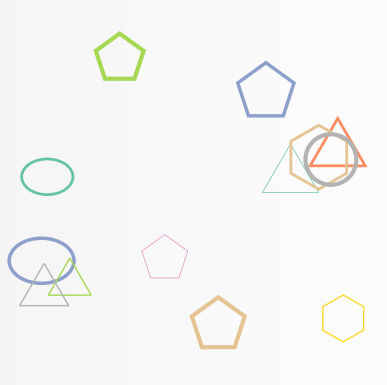[{"shape": "triangle", "thickness": 0.5, "radius": 0.42, "center": [0.75, 0.542]}, {"shape": "oval", "thickness": 2, "radius": 0.33, "center": [0.122, 0.541]}, {"shape": "triangle", "thickness": 2, "radius": 0.41, "center": [0.871, 0.61]}, {"shape": "oval", "thickness": 2.5, "radius": 0.42, "center": [0.107, 0.323]}, {"shape": "pentagon", "thickness": 2.5, "radius": 0.38, "center": [0.686, 0.761]}, {"shape": "pentagon", "thickness": 0.5, "radius": 0.31, "center": [0.425, 0.328]}, {"shape": "triangle", "thickness": 1, "radius": 0.32, "center": [0.18, 0.265]}, {"shape": "pentagon", "thickness": 3, "radius": 0.32, "center": [0.309, 0.848]}, {"shape": "hexagon", "thickness": 1, "radius": 0.3, "center": [0.886, 0.173]}, {"shape": "pentagon", "thickness": 3, "radius": 0.36, "center": [0.563, 0.156]}, {"shape": "hexagon", "thickness": 2, "radius": 0.42, "center": [0.823, 0.592]}, {"shape": "circle", "thickness": 3, "radius": 0.33, "center": [0.854, 0.586]}, {"shape": "triangle", "thickness": 1, "radius": 0.37, "center": [0.114, 0.243]}]